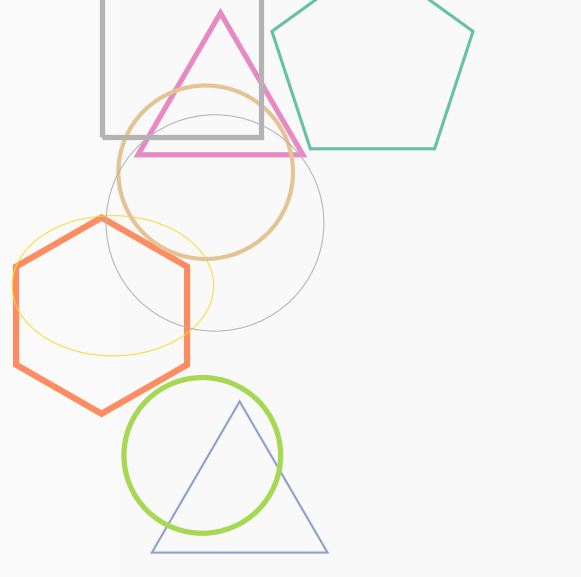[{"shape": "pentagon", "thickness": 1.5, "radius": 0.91, "center": [0.641, 0.889]}, {"shape": "hexagon", "thickness": 3, "radius": 0.85, "center": [0.175, 0.453]}, {"shape": "triangle", "thickness": 1, "radius": 0.87, "center": [0.412, 0.13]}, {"shape": "triangle", "thickness": 2.5, "radius": 0.82, "center": [0.379, 0.813]}, {"shape": "circle", "thickness": 2.5, "radius": 0.67, "center": [0.348, 0.211]}, {"shape": "oval", "thickness": 0.5, "radius": 0.87, "center": [0.194, 0.504]}, {"shape": "circle", "thickness": 2, "radius": 0.75, "center": [0.354, 0.701]}, {"shape": "square", "thickness": 2.5, "radius": 0.68, "center": [0.312, 0.899]}, {"shape": "circle", "thickness": 0.5, "radius": 0.94, "center": [0.37, 0.613]}]